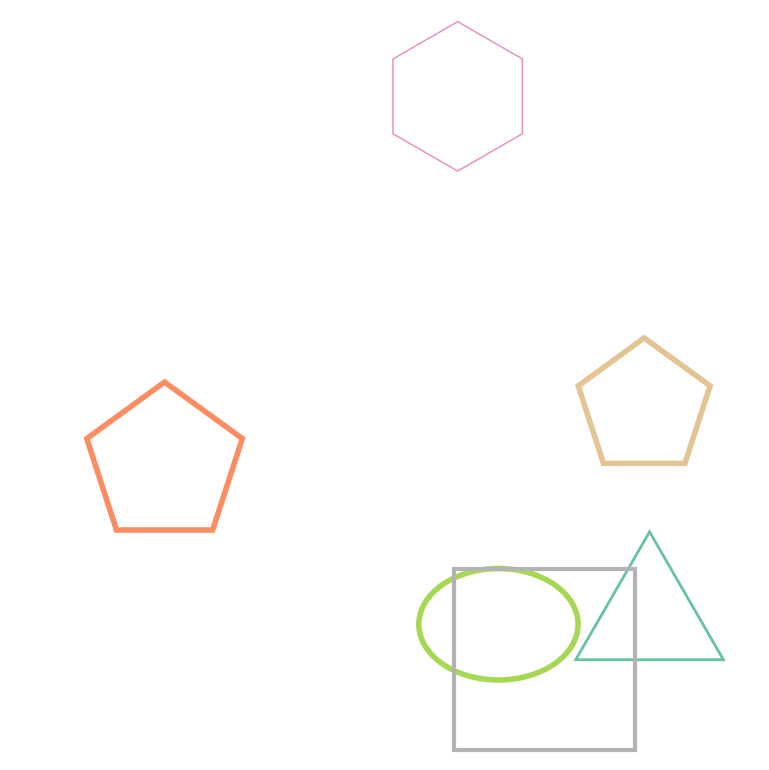[{"shape": "triangle", "thickness": 1, "radius": 0.55, "center": [0.844, 0.199]}, {"shape": "pentagon", "thickness": 2, "radius": 0.53, "center": [0.214, 0.398]}, {"shape": "hexagon", "thickness": 0.5, "radius": 0.49, "center": [0.594, 0.875]}, {"shape": "oval", "thickness": 2, "radius": 0.52, "center": [0.647, 0.189]}, {"shape": "pentagon", "thickness": 2, "radius": 0.45, "center": [0.837, 0.471]}, {"shape": "square", "thickness": 1.5, "radius": 0.59, "center": [0.707, 0.144]}]